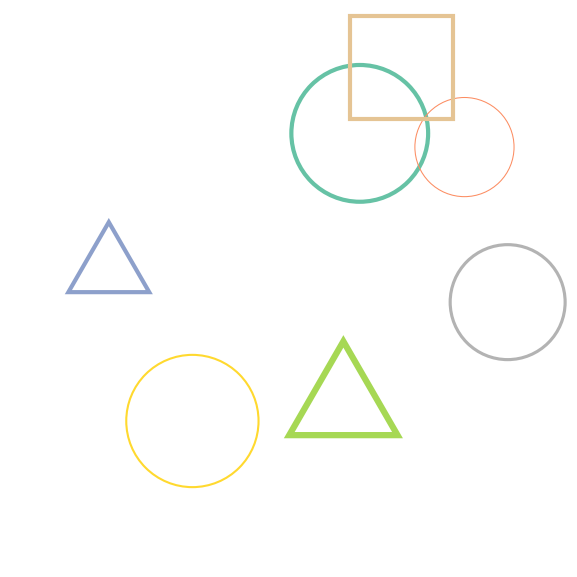[{"shape": "circle", "thickness": 2, "radius": 0.59, "center": [0.623, 0.768]}, {"shape": "circle", "thickness": 0.5, "radius": 0.43, "center": [0.804, 0.744]}, {"shape": "triangle", "thickness": 2, "radius": 0.4, "center": [0.188, 0.534]}, {"shape": "triangle", "thickness": 3, "radius": 0.54, "center": [0.595, 0.3]}, {"shape": "circle", "thickness": 1, "radius": 0.57, "center": [0.333, 0.27]}, {"shape": "square", "thickness": 2, "radius": 0.44, "center": [0.695, 0.882]}, {"shape": "circle", "thickness": 1.5, "radius": 0.5, "center": [0.879, 0.476]}]